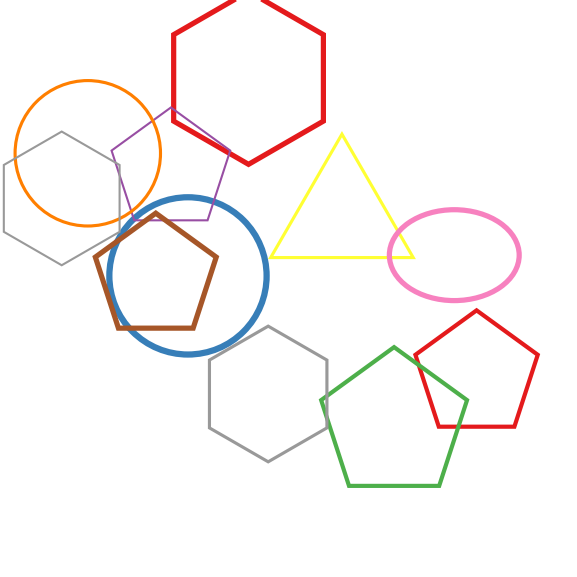[{"shape": "hexagon", "thickness": 2.5, "radius": 0.75, "center": [0.43, 0.864]}, {"shape": "pentagon", "thickness": 2, "radius": 0.56, "center": [0.825, 0.35]}, {"shape": "circle", "thickness": 3, "radius": 0.68, "center": [0.326, 0.521]}, {"shape": "pentagon", "thickness": 2, "radius": 0.66, "center": [0.682, 0.265]}, {"shape": "pentagon", "thickness": 1, "radius": 0.54, "center": [0.296, 0.705]}, {"shape": "circle", "thickness": 1.5, "radius": 0.63, "center": [0.152, 0.734]}, {"shape": "triangle", "thickness": 1.5, "radius": 0.71, "center": [0.592, 0.624]}, {"shape": "pentagon", "thickness": 2.5, "radius": 0.55, "center": [0.27, 0.52]}, {"shape": "oval", "thickness": 2.5, "radius": 0.56, "center": [0.787, 0.557]}, {"shape": "hexagon", "thickness": 1.5, "radius": 0.59, "center": [0.464, 0.317]}, {"shape": "hexagon", "thickness": 1, "radius": 0.58, "center": [0.107, 0.656]}]